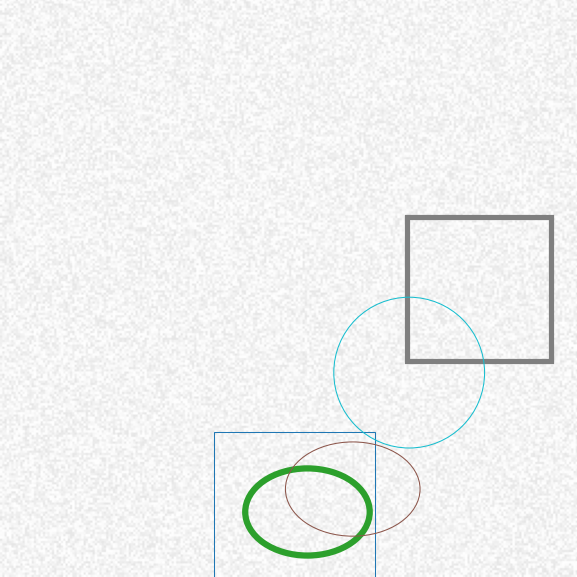[{"shape": "square", "thickness": 0.5, "radius": 0.7, "center": [0.509, 0.112]}, {"shape": "oval", "thickness": 3, "radius": 0.54, "center": [0.532, 0.113]}, {"shape": "oval", "thickness": 0.5, "radius": 0.58, "center": [0.611, 0.152]}, {"shape": "square", "thickness": 2.5, "radius": 0.62, "center": [0.829, 0.498]}, {"shape": "circle", "thickness": 0.5, "radius": 0.65, "center": [0.709, 0.354]}]